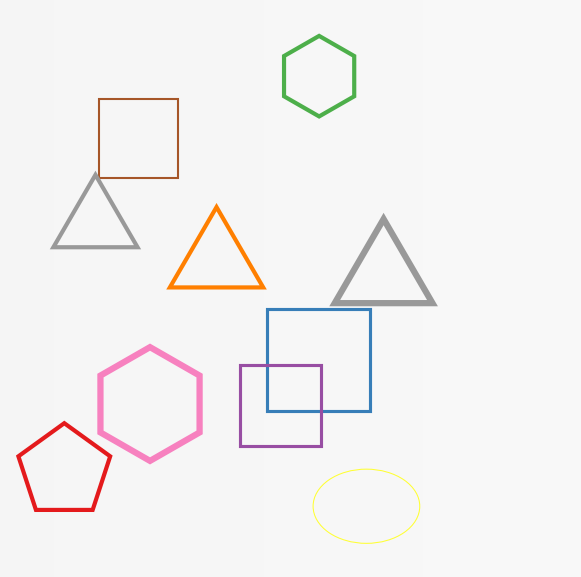[{"shape": "pentagon", "thickness": 2, "radius": 0.42, "center": [0.111, 0.183]}, {"shape": "square", "thickness": 1.5, "radius": 0.44, "center": [0.548, 0.376]}, {"shape": "hexagon", "thickness": 2, "radius": 0.35, "center": [0.549, 0.867]}, {"shape": "square", "thickness": 1.5, "radius": 0.35, "center": [0.482, 0.297]}, {"shape": "triangle", "thickness": 2, "radius": 0.46, "center": [0.373, 0.548]}, {"shape": "oval", "thickness": 0.5, "radius": 0.46, "center": [0.63, 0.123]}, {"shape": "square", "thickness": 1, "radius": 0.34, "center": [0.238, 0.76]}, {"shape": "hexagon", "thickness": 3, "radius": 0.49, "center": [0.258, 0.3]}, {"shape": "triangle", "thickness": 2, "radius": 0.42, "center": [0.164, 0.613]}, {"shape": "triangle", "thickness": 3, "radius": 0.49, "center": [0.66, 0.523]}]